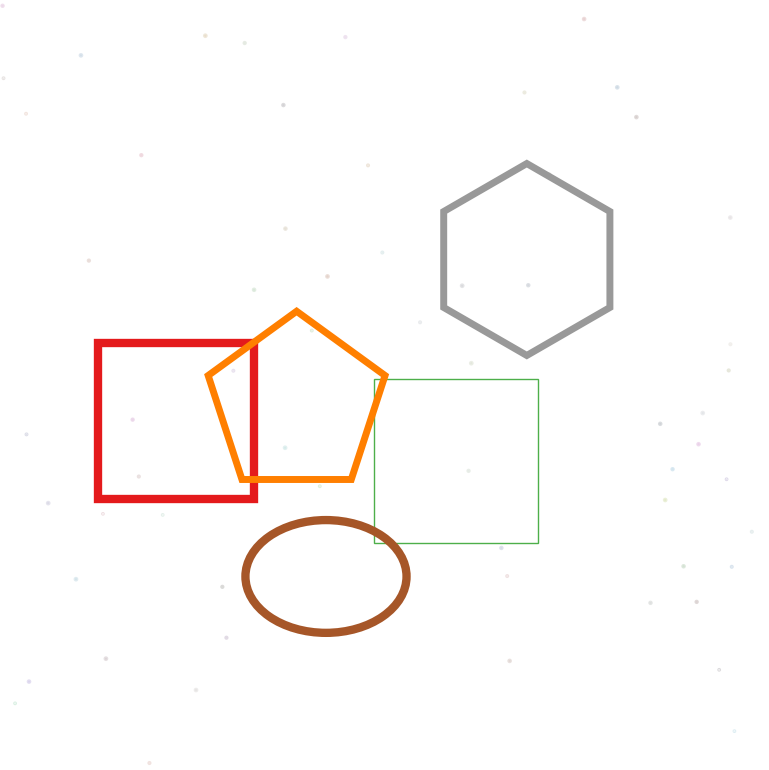[{"shape": "square", "thickness": 3, "radius": 0.51, "center": [0.228, 0.453]}, {"shape": "square", "thickness": 0.5, "radius": 0.53, "center": [0.592, 0.401]}, {"shape": "pentagon", "thickness": 2.5, "radius": 0.6, "center": [0.385, 0.475]}, {"shape": "oval", "thickness": 3, "radius": 0.52, "center": [0.423, 0.251]}, {"shape": "hexagon", "thickness": 2.5, "radius": 0.62, "center": [0.684, 0.663]}]